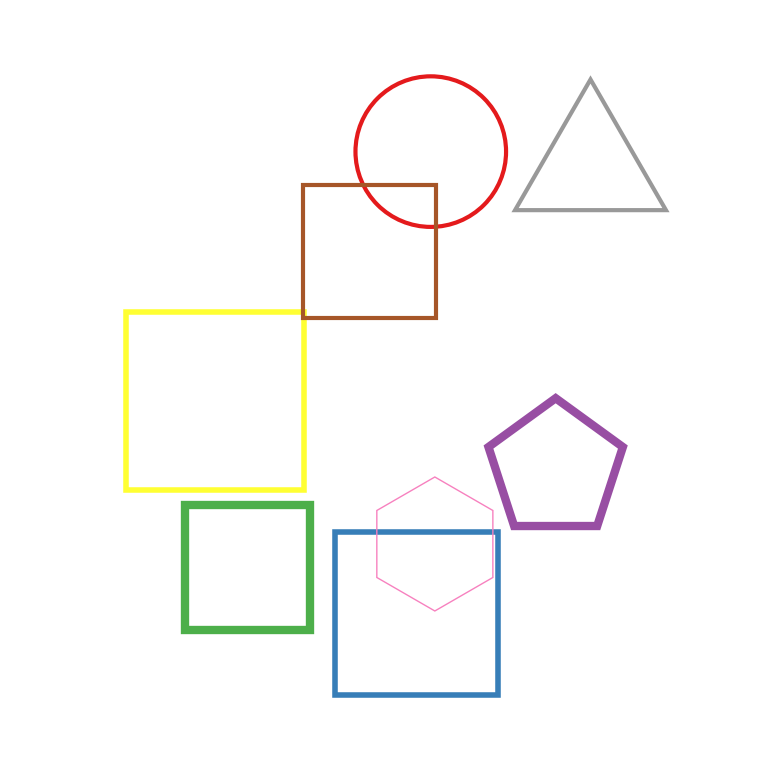[{"shape": "circle", "thickness": 1.5, "radius": 0.49, "center": [0.559, 0.803]}, {"shape": "square", "thickness": 2, "radius": 0.53, "center": [0.541, 0.203]}, {"shape": "square", "thickness": 3, "radius": 0.41, "center": [0.321, 0.263]}, {"shape": "pentagon", "thickness": 3, "radius": 0.46, "center": [0.722, 0.391]}, {"shape": "square", "thickness": 2, "radius": 0.58, "center": [0.279, 0.479]}, {"shape": "square", "thickness": 1.5, "radius": 0.43, "center": [0.48, 0.674]}, {"shape": "hexagon", "thickness": 0.5, "radius": 0.44, "center": [0.565, 0.294]}, {"shape": "triangle", "thickness": 1.5, "radius": 0.57, "center": [0.767, 0.784]}]